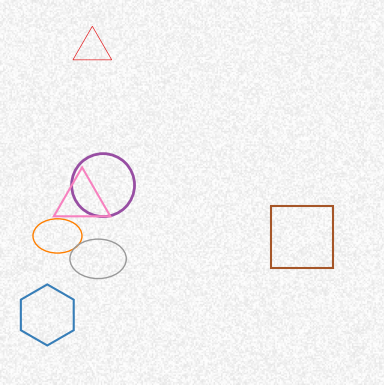[{"shape": "triangle", "thickness": 0.5, "radius": 0.29, "center": [0.24, 0.874]}, {"shape": "hexagon", "thickness": 1.5, "radius": 0.4, "center": [0.123, 0.182]}, {"shape": "circle", "thickness": 2, "radius": 0.41, "center": [0.268, 0.519]}, {"shape": "oval", "thickness": 1, "radius": 0.32, "center": [0.149, 0.387]}, {"shape": "square", "thickness": 1.5, "radius": 0.4, "center": [0.784, 0.385]}, {"shape": "triangle", "thickness": 1.5, "radius": 0.42, "center": [0.213, 0.481]}, {"shape": "oval", "thickness": 1, "radius": 0.37, "center": [0.255, 0.328]}]